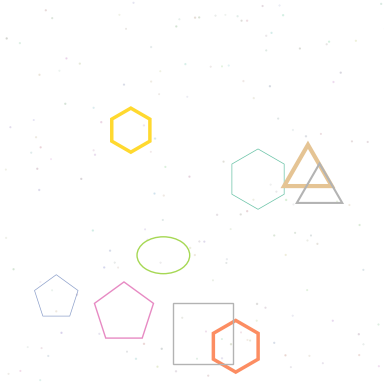[{"shape": "hexagon", "thickness": 0.5, "radius": 0.39, "center": [0.67, 0.535]}, {"shape": "hexagon", "thickness": 2.5, "radius": 0.34, "center": [0.612, 0.101]}, {"shape": "pentagon", "thickness": 0.5, "radius": 0.3, "center": [0.146, 0.227]}, {"shape": "pentagon", "thickness": 1, "radius": 0.4, "center": [0.322, 0.187]}, {"shape": "oval", "thickness": 1, "radius": 0.34, "center": [0.424, 0.337]}, {"shape": "hexagon", "thickness": 2.5, "radius": 0.29, "center": [0.34, 0.662]}, {"shape": "triangle", "thickness": 3, "radius": 0.36, "center": [0.8, 0.552]}, {"shape": "square", "thickness": 1, "radius": 0.39, "center": [0.527, 0.133]}, {"shape": "triangle", "thickness": 1.5, "radius": 0.34, "center": [0.83, 0.507]}]